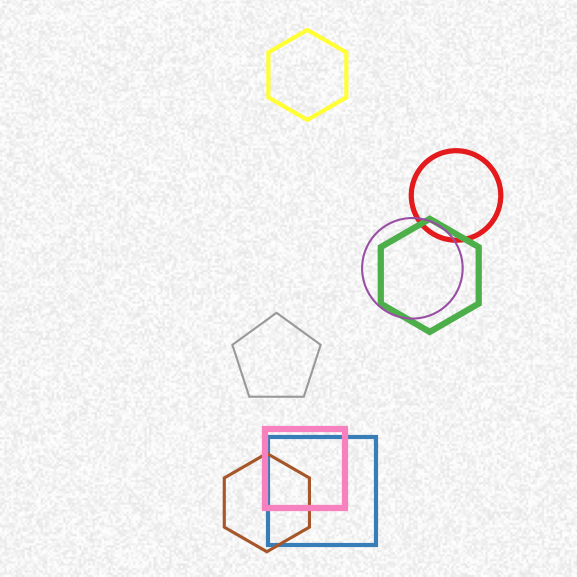[{"shape": "circle", "thickness": 2.5, "radius": 0.39, "center": [0.79, 0.661]}, {"shape": "square", "thickness": 2, "radius": 0.47, "center": [0.558, 0.149]}, {"shape": "hexagon", "thickness": 3, "radius": 0.49, "center": [0.744, 0.522]}, {"shape": "circle", "thickness": 1, "radius": 0.44, "center": [0.714, 0.535]}, {"shape": "hexagon", "thickness": 2, "radius": 0.39, "center": [0.532, 0.869]}, {"shape": "hexagon", "thickness": 1.5, "radius": 0.43, "center": [0.462, 0.129]}, {"shape": "square", "thickness": 3, "radius": 0.35, "center": [0.528, 0.188]}, {"shape": "pentagon", "thickness": 1, "radius": 0.4, "center": [0.479, 0.377]}]